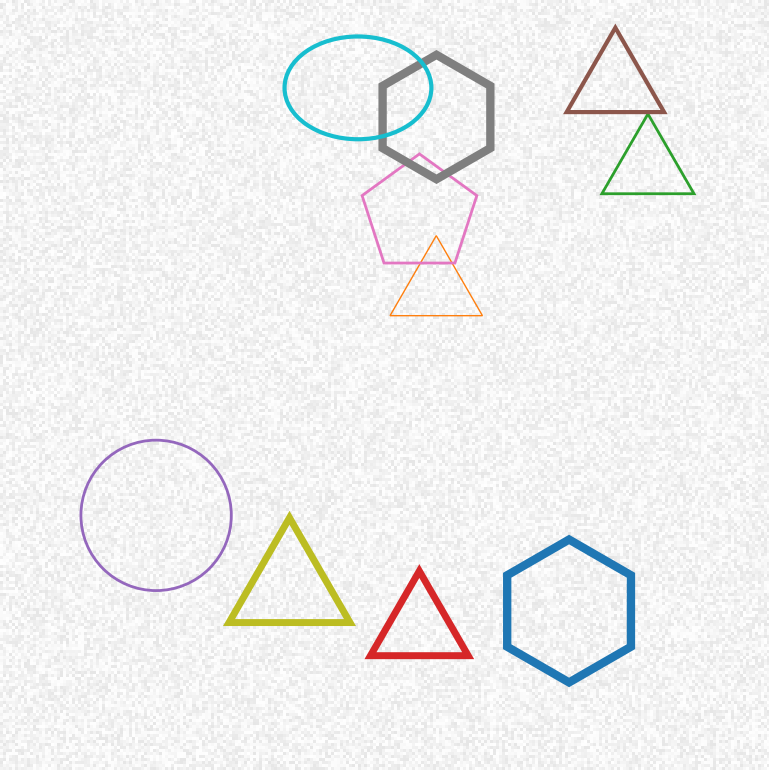[{"shape": "hexagon", "thickness": 3, "radius": 0.46, "center": [0.739, 0.207]}, {"shape": "triangle", "thickness": 0.5, "radius": 0.35, "center": [0.567, 0.625]}, {"shape": "triangle", "thickness": 1, "radius": 0.35, "center": [0.841, 0.783]}, {"shape": "triangle", "thickness": 2.5, "radius": 0.37, "center": [0.545, 0.185]}, {"shape": "circle", "thickness": 1, "radius": 0.49, "center": [0.203, 0.331]}, {"shape": "triangle", "thickness": 1.5, "radius": 0.37, "center": [0.799, 0.891]}, {"shape": "pentagon", "thickness": 1, "radius": 0.39, "center": [0.545, 0.722]}, {"shape": "hexagon", "thickness": 3, "radius": 0.4, "center": [0.567, 0.848]}, {"shape": "triangle", "thickness": 2.5, "radius": 0.45, "center": [0.376, 0.237]}, {"shape": "oval", "thickness": 1.5, "radius": 0.48, "center": [0.465, 0.886]}]